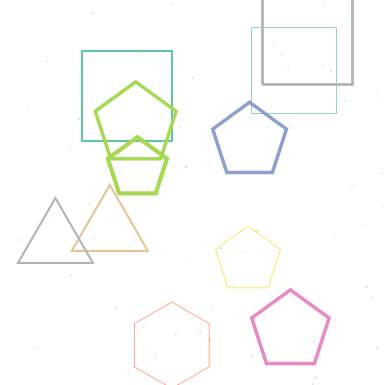[{"shape": "square", "thickness": 0.5, "radius": 0.56, "center": [0.762, 0.819]}, {"shape": "square", "thickness": 1.5, "radius": 0.59, "center": [0.33, 0.75]}, {"shape": "hexagon", "thickness": 0.5, "radius": 0.56, "center": [0.446, 0.103]}, {"shape": "pentagon", "thickness": 2.5, "radius": 0.5, "center": [0.648, 0.634]}, {"shape": "pentagon", "thickness": 2.5, "radius": 0.53, "center": [0.754, 0.141]}, {"shape": "pentagon", "thickness": 2.5, "radius": 0.55, "center": [0.352, 0.677]}, {"shape": "pentagon", "thickness": 3, "radius": 0.4, "center": [0.357, 0.563]}, {"shape": "pentagon", "thickness": 0.5, "radius": 0.44, "center": [0.644, 0.324]}, {"shape": "triangle", "thickness": 1.5, "radius": 0.57, "center": [0.285, 0.405]}, {"shape": "triangle", "thickness": 1.5, "radius": 0.56, "center": [0.144, 0.373]}, {"shape": "square", "thickness": 2, "radius": 0.58, "center": [0.797, 0.898]}]